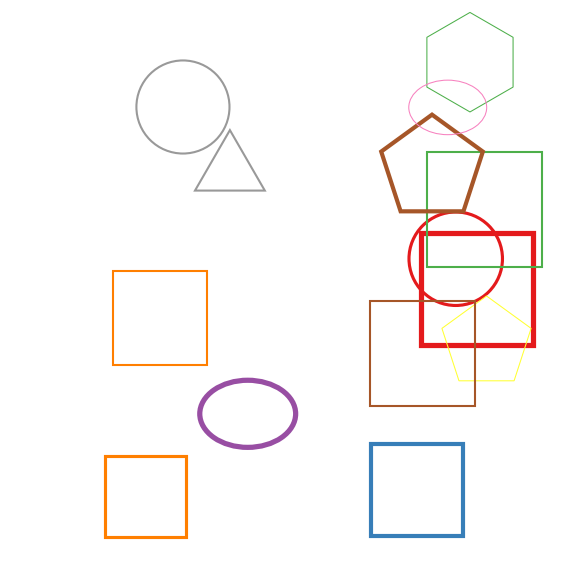[{"shape": "square", "thickness": 2.5, "radius": 0.49, "center": [0.826, 0.498]}, {"shape": "circle", "thickness": 1.5, "radius": 0.4, "center": [0.789, 0.551]}, {"shape": "square", "thickness": 2, "radius": 0.4, "center": [0.722, 0.15]}, {"shape": "square", "thickness": 1, "radius": 0.5, "center": [0.839, 0.636]}, {"shape": "hexagon", "thickness": 0.5, "radius": 0.43, "center": [0.814, 0.891]}, {"shape": "oval", "thickness": 2.5, "radius": 0.42, "center": [0.429, 0.283]}, {"shape": "square", "thickness": 1.5, "radius": 0.35, "center": [0.252, 0.139]}, {"shape": "square", "thickness": 1, "radius": 0.41, "center": [0.277, 0.448]}, {"shape": "pentagon", "thickness": 0.5, "radius": 0.41, "center": [0.842, 0.405]}, {"shape": "pentagon", "thickness": 2, "radius": 0.46, "center": [0.748, 0.708]}, {"shape": "square", "thickness": 1, "radius": 0.45, "center": [0.732, 0.388]}, {"shape": "oval", "thickness": 0.5, "radius": 0.34, "center": [0.775, 0.813]}, {"shape": "circle", "thickness": 1, "radius": 0.4, "center": [0.317, 0.814]}, {"shape": "triangle", "thickness": 1, "radius": 0.35, "center": [0.398, 0.704]}]